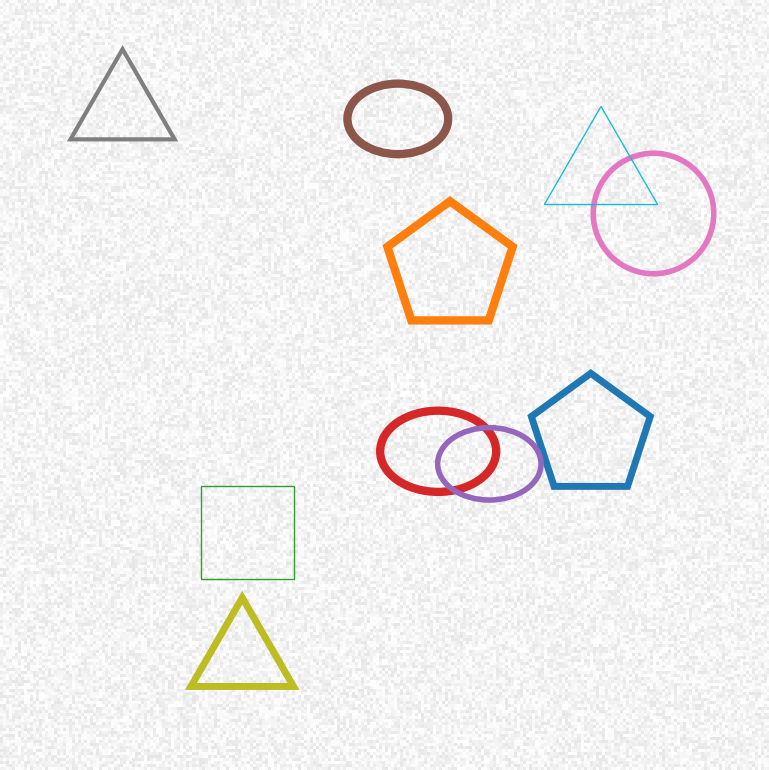[{"shape": "pentagon", "thickness": 2.5, "radius": 0.41, "center": [0.767, 0.434]}, {"shape": "pentagon", "thickness": 3, "radius": 0.43, "center": [0.584, 0.653]}, {"shape": "square", "thickness": 0.5, "radius": 0.3, "center": [0.321, 0.308]}, {"shape": "oval", "thickness": 3, "radius": 0.38, "center": [0.569, 0.414]}, {"shape": "oval", "thickness": 2, "radius": 0.34, "center": [0.636, 0.398]}, {"shape": "oval", "thickness": 3, "radius": 0.33, "center": [0.517, 0.846]}, {"shape": "circle", "thickness": 2, "radius": 0.39, "center": [0.849, 0.723]}, {"shape": "triangle", "thickness": 1.5, "radius": 0.39, "center": [0.159, 0.858]}, {"shape": "triangle", "thickness": 2.5, "radius": 0.38, "center": [0.315, 0.147]}, {"shape": "triangle", "thickness": 0.5, "radius": 0.42, "center": [0.781, 0.777]}]